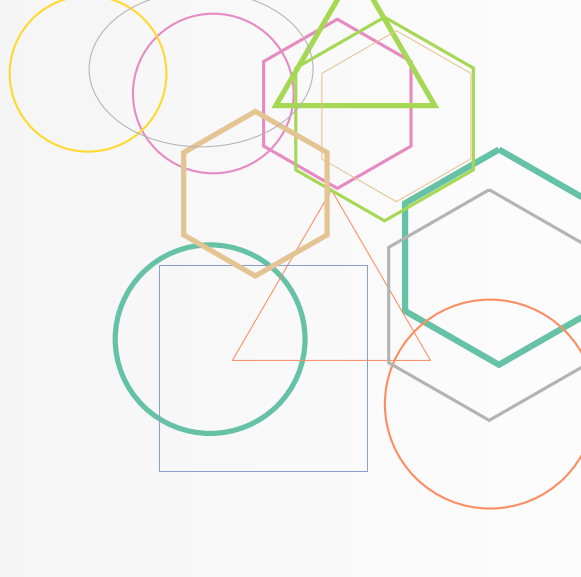[{"shape": "hexagon", "thickness": 3, "radius": 0.93, "center": [0.858, 0.554]}, {"shape": "circle", "thickness": 2.5, "radius": 0.82, "center": [0.362, 0.412]}, {"shape": "triangle", "thickness": 0.5, "radius": 0.98, "center": [0.57, 0.473]}, {"shape": "circle", "thickness": 1, "radius": 0.9, "center": [0.843, 0.299]}, {"shape": "square", "thickness": 0.5, "radius": 0.89, "center": [0.453, 0.362]}, {"shape": "hexagon", "thickness": 1.5, "radius": 0.73, "center": [0.58, 0.819]}, {"shape": "circle", "thickness": 1, "radius": 0.69, "center": [0.367, 0.837]}, {"shape": "triangle", "thickness": 2.5, "radius": 0.79, "center": [0.611, 0.895]}, {"shape": "hexagon", "thickness": 1.5, "radius": 0.88, "center": [0.662, 0.793]}, {"shape": "circle", "thickness": 1, "radius": 0.67, "center": [0.151, 0.871]}, {"shape": "hexagon", "thickness": 0.5, "radius": 0.74, "center": [0.682, 0.798]}, {"shape": "hexagon", "thickness": 2.5, "radius": 0.71, "center": [0.439, 0.664]}, {"shape": "hexagon", "thickness": 1.5, "radius": 1.0, "center": [0.842, 0.471]}, {"shape": "oval", "thickness": 0.5, "radius": 0.96, "center": [0.346, 0.88]}]